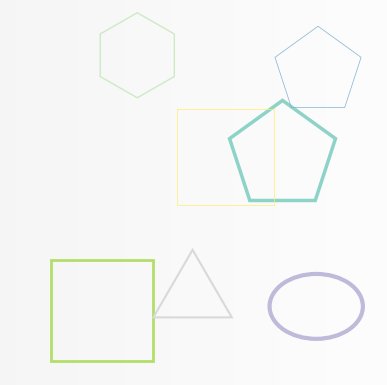[{"shape": "pentagon", "thickness": 2.5, "radius": 0.72, "center": [0.729, 0.596]}, {"shape": "oval", "thickness": 3, "radius": 0.6, "center": [0.816, 0.204]}, {"shape": "pentagon", "thickness": 0.5, "radius": 0.58, "center": [0.821, 0.815]}, {"shape": "square", "thickness": 2, "radius": 0.66, "center": [0.264, 0.194]}, {"shape": "triangle", "thickness": 1.5, "radius": 0.58, "center": [0.497, 0.234]}, {"shape": "hexagon", "thickness": 1, "radius": 0.55, "center": [0.354, 0.856]}, {"shape": "square", "thickness": 0.5, "radius": 0.62, "center": [0.582, 0.592]}]